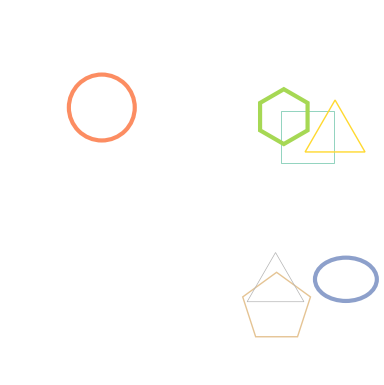[{"shape": "square", "thickness": 0.5, "radius": 0.34, "center": [0.799, 0.644]}, {"shape": "circle", "thickness": 3, "radius": 0.43, "center": [0.264, 0.721]}, {"shape": "oval", "thickness": 3, "radius": 0.4, "center": [0.898, 0.275]}, {"shape": "hexagon", "thickness": 3, "radius": 0.36, "center": [0.737, 0.697]}, {"shape": "triangle", "thickness": 1, "radius": 0.45, "center": [0.87, 0.65]}, {"shape": "pentagon", "thickness": 1, "radius": 0.46, "center": [0.718, 0.2]}, {"shape": "triangle", "thickness": 0.5, "radius": 0.43, "center": [0.716, 0.259]}]